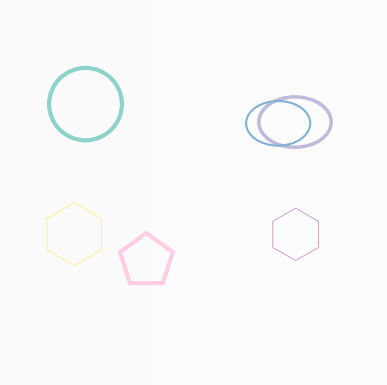[{"shape": "circle", "thickness": 3, "radius": 0.47, "center": [0.221, 0.73]}, {"shape": "oval", "thickness": 2.5, "radius": 0.47, "center": [0.761, 0.683]}, {"shape": "oval", "thickness": 1.5, "radius": 0.41, "center": [0.718, 0.68]}, {"shape": "pentagon", "thickness": 3, "radius": 0.36, "center": [0.378, 0.323]}, {"shape": "hexagon", "thickness": 0.5, "radius": 0.34, "center": [0.763, 0.391]}, {"shape": "hexagon", "thickness": 0.5, "radius": 0.41, "center": [0.192, 0.392]}]